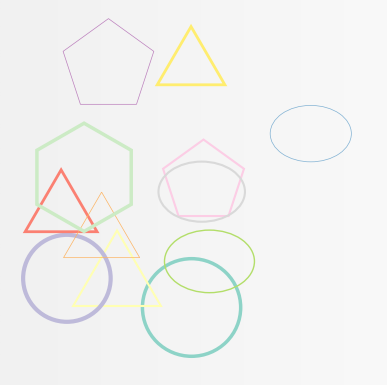[{"shape": "circle", "thickness": 2.5, "radius": 0.63, "center": [0.494, 0.201]}, {"shape": "triangle", "thickness": 1.5, "radius": 0.65, "center": [0.302, 0.271]}, {"shape": "circle", "thickness": 3, "radius": 0.56, "center": [0.173, 0.277]}, {"shape": "triangle", "thickness": 2, "radius": 0.54, "center": [0.158, 0.452]}, {"shape": "oval", "thickness": 0.5, "radius": 0.52, "center": [0.802, 0.653]}, {"shape": "triangle", "thickness": 0.5, "radius": 0.57, "center": [0.262, 0.387]}, {"shape": "oval", "thickness": 1, "radius": 0.58, "center": [0.541, 0.321]}, {"shape": "pentagon", "thickness": 1.5, "radius": 0.55, "center": [0.525, 0.528]}, {"shape": "oval", "thickness": 1.5, "radius": 0.56, "center": [0.521, 0.502]}, {"shape": "pentagon", "thickness": 0.5, "radius": 0.62, "center": [0.28, 0.829]}, {"shape": "hexagon", "thickness": 2.5, "radius": 0.7, "center": [0.217, 0.539]}, {"shape": "triangle", "thickness": 2, "radius": 0.5, "center": [0.493, 0.83]}]